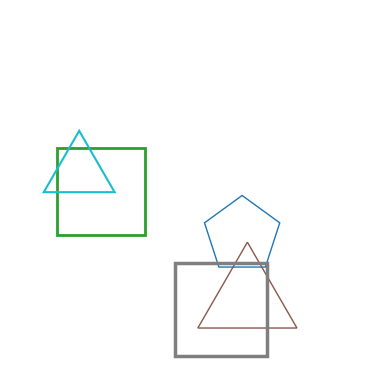[{"shape": "pentagon", "thickness": 1, "radius": 0.51, "center": [0.629, 0.389]}, {"shape": "square", "thickness": 2, "radius": 0.57, "center": [0.262, 0.503]}, {"shape": "triangle", "thickness": 1, "radius": 0.74, "center": [0.643, 0.222]}, {"shape": "square", "thickness": 2.5, "radius": 0.6, "center": [0.574, 0.196]}, {"shape": "triangle", "thickness": 1.5, "radius": 0.53, "center": [0.206, 0.554]}]